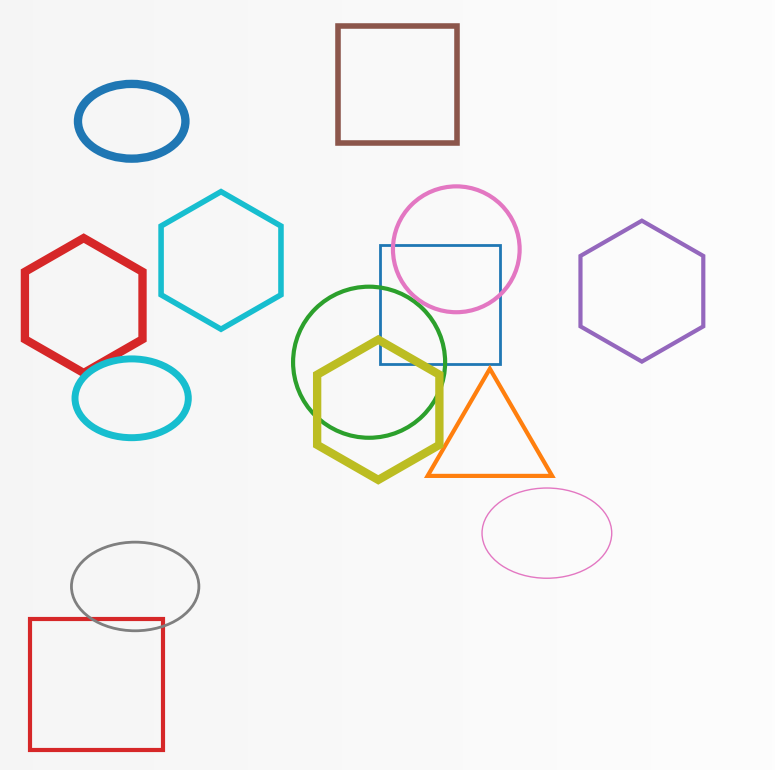[{"shape": "oval", "thickness": 3, "radius": 0.35, "center": [0.17, 0.842]}, {"shape": "square", "thickness": 1, "radius": 0.39, "center": [0.568, 0.605]}, {"shape": "triangle", "thickness": 1.5, "radius": 0.46, "center": [0.632, 0.428]}, {"shape": "circle", "thickness": 1.5, "radius": 0.49, "center": [0.476, 0.53]}, {"shape": "square", "thickness": 1.5, "radius": 0.43, "center": [0.124, 0.111]}, {"shape": "hexagon", "thickness": 3, "radius": 0.44, "center": [0.108, 0.603]}, {"shape": "hexagon", "thickness": 1.5, "radius": 0.46, "center": [0.828, 0.622]}, {"shape": "square", "thickness": 2, "radius": 0.38, "center": [0.513, 0.89]}, {"shape": "oval", "thickness": 0.5, "radius": 0.42, "center": [0.706, 0.308]}, {"shape": "circle", "thickness": 1.5, "radius": 0.41, "center": [0.589, 0.676]}, {"shape": "oval", "thickness": 1, "radius": 0.41, "center": [0.174, 0.238]}, {"shape": "hexagon", "thickness": 3, "radius": 0.46, "center": [0.488, 0.468]}, {"shape": "oval", "thickness": 2.5, "radius": 0.37, "center": [0.17, 0.483]}, {"shape": "hexagon", "thickness": 2, "radius": 0.45, "center": [0.285, 0.662]}]